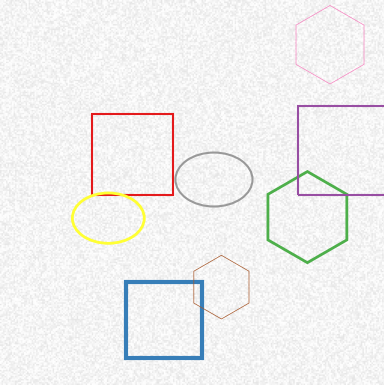[{"shape": "square", "thickness": 1.5, "radius": 0.53, "center": [0.345, 0.599]}, {"shape": "square", "thickness": 3, "radius": 0.49, "center": [0.426, 0.169]}, {"shape": "hexagon", "thickness": 2, "radius": 0.59, "center": [0.798, 0.436]}, {"shape": "square", "thickness": 1.5, "radius": 0.57, "center": [0.888, 0.609]}, {"shape": "oval", "thickness": 2, "radius": 0.47, "center": [0.281, 0.433]}, {"shape": "hexagon", "thickness": 0.5, "radius": 0.41, "center": [0.575, 0.254]}, {"shape": "hexagon", "thickness": 0.5, "radius": 0.51, "center": [0.857, 0.884]}, {"shape": "oval", "thickness": 1.5, "radius": 0.5, "center": [0.556, 0.534]}]